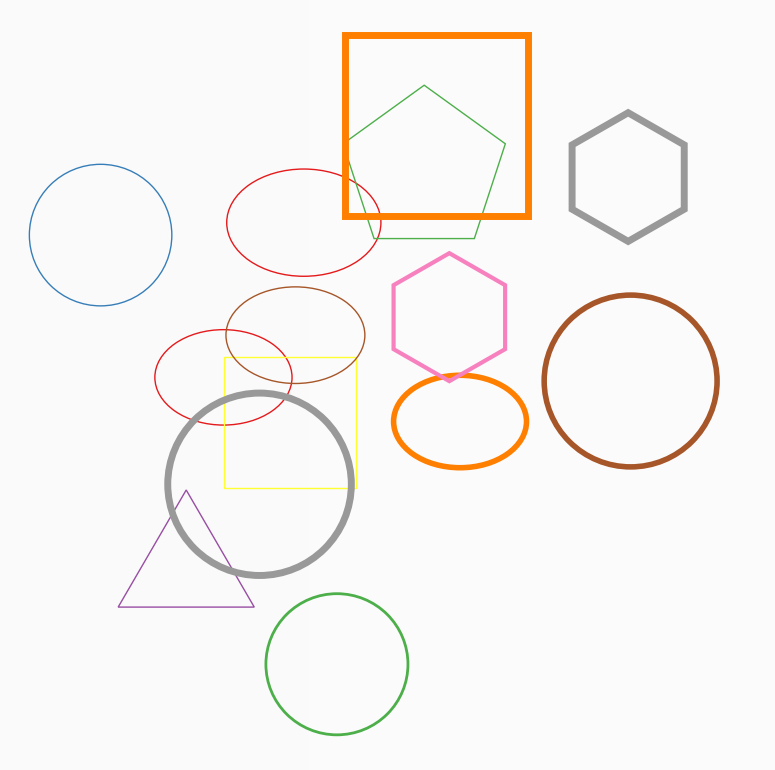[{"shape": "oval", "thickness": 0.5, "radius": 0.5, "center": [0.392, 0.711]}, {"shape": "oval", "thickness": 0.5, "radius": 0.44, "center": [0.288, 0.51]}, {"shape": "circle", "thickness": 0.5, "radius": 0.46, "center": [0.13, 0.695]}, {"shape": "pentagon", "thickness": 0.5, "radius": 0.55, "center": [0.547, 0.779]}, {"shape": "circle", "thickness": 1, "radius": 0.46, "center": [0.435, 0.137]}, {"shape": "triangle", "thickness": 0.5, "radius": 0.51, "center": [0.24, 0.262]}, {"shape": "oval", "thickness": 2, "radius": 0.43, "center": [0.594, 0.453]}, {"shape": "square", "thickness": 2.5, "radius": 0.59, "center": [0.563, 0.837]}, {"shape": "square", "thickness": 0.5, "radius": 0.42, "center": [0.374, 0.451]}, {"shape": "circle", "thickness": 2, "radius": 0.56, "center": [0.814, 0.505]}, {"shape": "oval", "thickness": 0.5, "radius": 0.45, "center": [0.381, 0.565]}, {"shape": "hexagon", "thickness": 1.5, "radius": 0.42, "center": [0.58, 0.588]}, {"shape": "circle", "thickness": 2.5, "radius": 0.59, "center": [0.335, 0.371]}, {"shape": "hexagon", "thickness": 2.5, "radius": 0.42, "center": [0.811, 0.77]}]